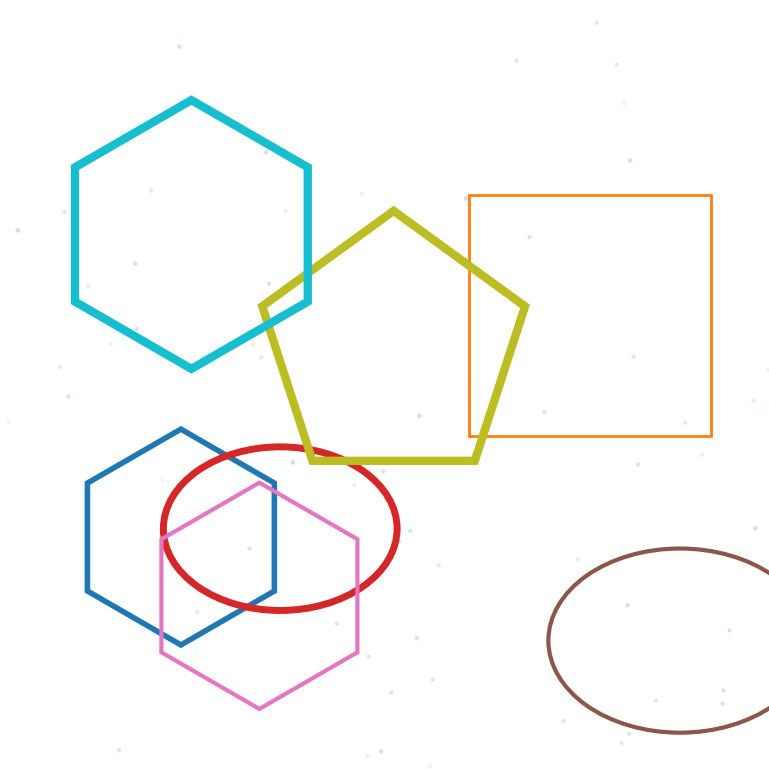[{"shape": "hexagon", "thickness": 2, "radius": 0.7, "center": [0.235, 0.303]}, {"shape": "square", "thickness": 1, "radius": 0.78, "center": [0.766, 0.59]}, {"shape": "oval", "thickness": 2.5, "radius": 0.76, "center": [0.364, 0.313]}, {"shape": "oval", "thickness": 1.5, "radius": 0.85, "center": [0.883, 0.168]}, {"shape": "hexagon", "thickness": 1.5, "radius": 0.73, "center": [0.337, 0.226]}, {"shape": "pentagon", "thickness": 3, "radius": 0.9, "center": [0.511, 0.547]}, {"shape": "hexagon", "thickness": 3, "radius": 0.87, "center": [0.249, 0.695]}]